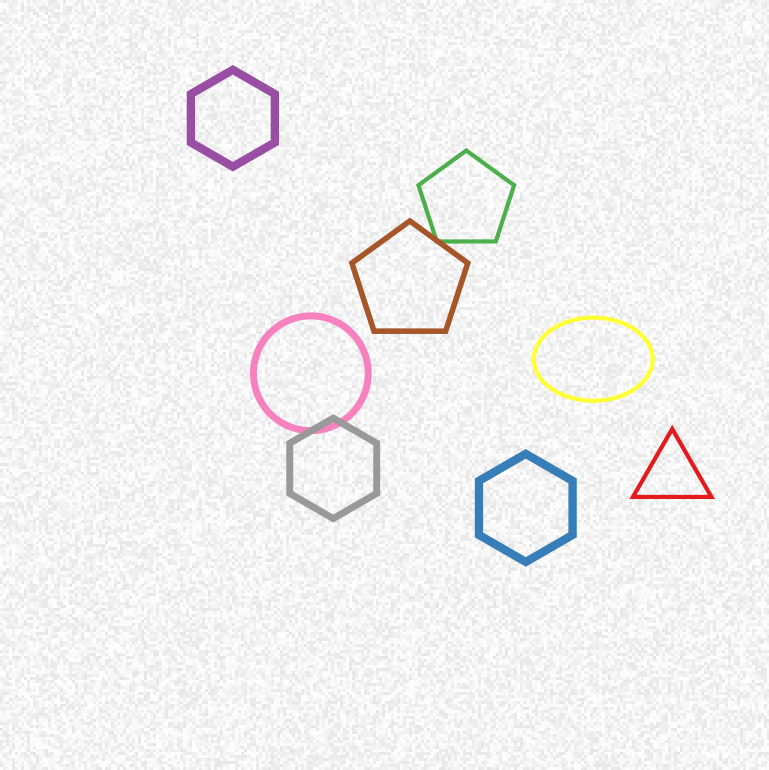[{"shape": "triangle", "thickness": 1.5, "radius": 0.29, "center": [0.873, 0.384]}, {"shape": "hexagon", "thickness": 3, "radius": 0.35, "center": [0.683, 0.34]}, {"shape": "pentagon", "thickness": 1.5, "radius": 0.33, "center": [0.606, 0.739]}, {"shape": "hexagon", "thickness": 3, "radius": 0.31, "center": [0.302, 0.846]}, {"shape": "oval", "thickness": 1.5, "radius": 0.39, "center": [0.77, 0.533]}, {"shape": "pentagon", "thickness": 2, "radius": 0.4, "center": [0.532, 0.634]}, {"shape": "circle", "thickness": 2.5, "radius": 0.37, "center": [0.404, 0.515]}, {"shape": "hexagon", "thickness": 2.5, "radius": 0.33, "center": [0.433, 0.392]}]